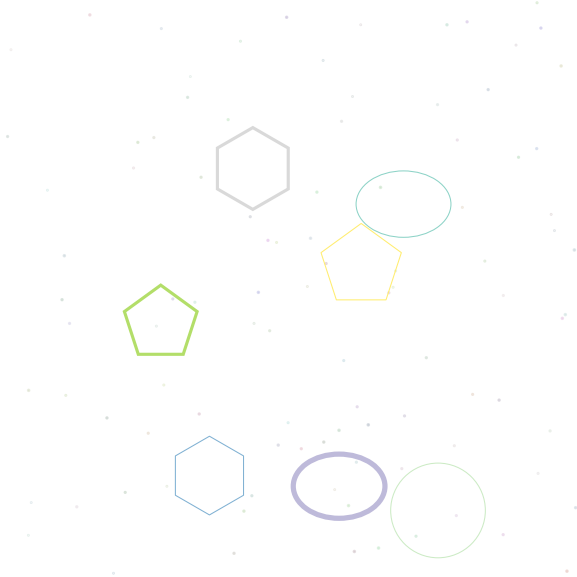[{"shape": "oval", "thickness": 0.5, "radius": 0.41, "center": [0.699, 0.646]}, {"shape": "oval", "thickness": 2.5, "radius": 0.4, "center": [0.587, 0.157]}, {"shape": "hexagon", "thickness": 0.5, "radius": 0.34, "center": [0.363, 0.176]}, {"shape": "pentagon", "thickness": 1.5, "radius": 0.33, "center": [0.278, 0.439]}, {"shape": "hexagon", "thickness": 1.5, "radius": 0.35, "center": [0.438, 0.707]}, {"shape": "circle", "thickness": 0.5, "radius": 0.41, "center": [0.758, 0.115]}, {"shape": "pentagon", "thickness": 0.5, "radius": 0.37, "center": [0.625, 0.539]}]